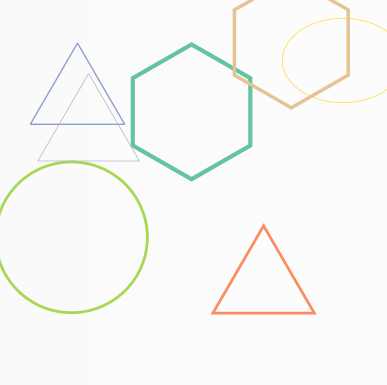[{"shape": "hexagon", "thickness": 3, "radius": 0.88, "center": [0.494, 0.71]}, {"shape": "triangle", "thickness": 2, "radius": 0.76, "center": [0.68, 0.262]}, {"shape": "triangle", "thickness": 1, "radius": 0.7, "center": [0.2, 0.747]}, {"shape": "circle", "thickness": 2, "radius": 0.98, "center": [0.184, 0.384]}, {"shape": "oval", "thickness": 0.5, "radius": 0.78, "center": [0.885, 0.843]}, {"shape": "hexagon", "thickness": 2.5, "radius": 0.85, "center": [0.752, 0.89]}, {"shape": "triangle", "thickness": 0.5, "radius": 0.76, "center": [0.229, 0.658]}]